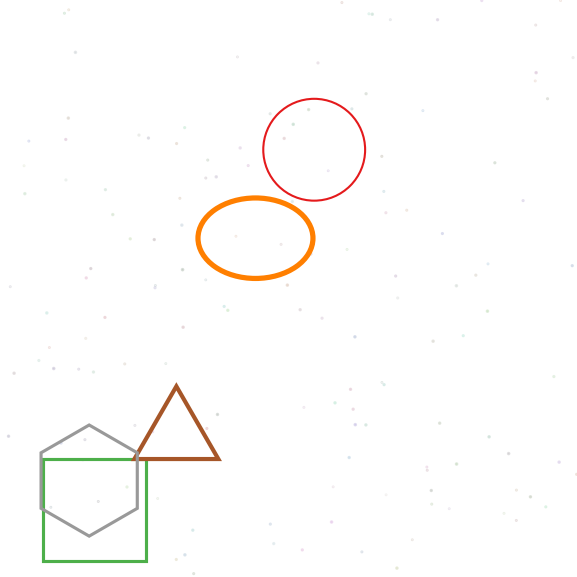[{"shape": "circle", "thickness": 1, "radius": 0.44, "center": [0.544, 0.74]}, {"shape": "square", "thickness": 1.5, "radius": 0.44, "center": [0.164, 0.116]}, {"shape": "oval", "thickness": 2.5, "radius": 0.5, "center": [0.442, 0.587]}, {"shape": "triangle", "thickness": 2, "radius": 0.42, "center": [0.305, 0.246]}, {"shape": "hexagon", "thickness": 1.5, "radius": 0.48, "center": [0.154, 0.167]}]